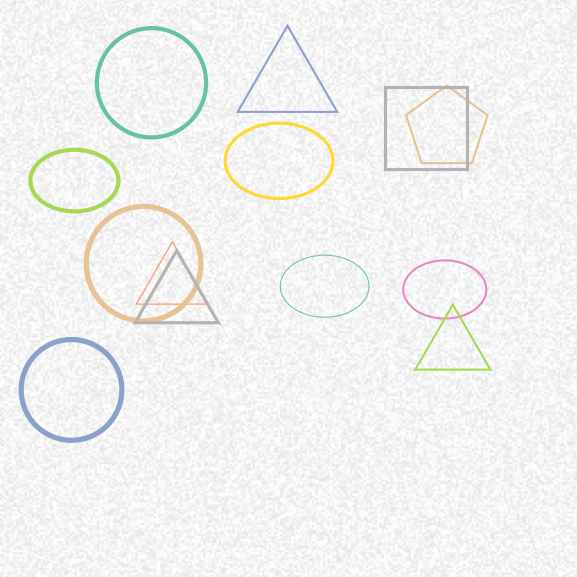[{"shape": "oval", "thickness": 0.5, "radius": 0.38, "center": [0.562, 0.504]}, {"shape": "circle", "thickness": 2, "radius": 0.47, "center": [0.262, 0.856]}, {"shape": "triangle", "thickness": 0.5, "radius": 0.36, "center": [0.298, 0.509]}, {"shape": "circle", "thickness": 2.5, "radius": 0.44, "center": [0.124, 0.324]}, {"shape": "triangle", "thickness": 1, "radius": 0.5, "center": [0.498, 0.855]}, {"shape": "oval", "thickness": 1, "radius": 0.36, "center": [0.77, 0.498]}, {"shape": "oval", "thickness": 2, "radius": 0.38, "center": [0.129, 0.686]}, {"shape": "triangle", "thickness": 1, "radius": 0.38, "center": [0.784, 0.397]}, {"shape": "oval", "thickness": 1.5, "radius": 0.47, "center": [0.483, 0.721]}, {"shape": "circle", "thickness": 2.5, "radius": 0.5, "center": [0.249, 0.543]}, {"shape": "pentagon", "thickness": 1, "radius": 0.37, "center": [0.774, 0.777]}, {"shape": "triangle", "thickness": 1.5, "radius": 0.42, "center": [0.306, 0.482]}, {"shape": "square", "thickness": 1.5, "radius": 0.36, "center": [0.737, 0.778]}]